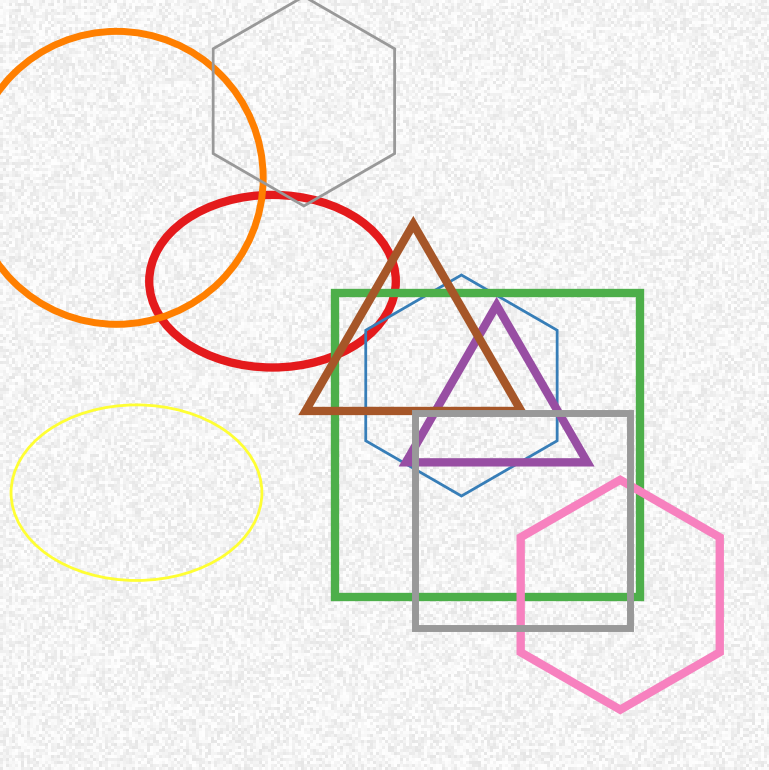[{"shape": "oval", "thickness": 3, "radius": 0.8, "center": [0.354, 0.635]}, {"shape": "hexagon", "thickness": 1, "radius": 0.72, "center": [0.599, 0.499]}, {"shape": "square", "thickness": 3, "radius": 0.99, "center": [0.633, 0.422]}, {"shape": "triangle", "thickness": 3, "radius": 0.68, "center": [0.645, 0.468]}, {"shape": "circle", "thickness": 2.5, "radius": 0.95, "center": [0.152, 0.769]}, {"shape": "oval", "thickness": 1, "radius": 0.81, "center": [0.177, 0.36]}, {"shape": "triangle", "thickness": 3, "radius": 0.81, "center": [0.537, 0.547]}, {"shape": "hexagon", "thickness": 3, "radius": 0.75, "center": [0.805, 0.228]}, {"shape": "hexagon", "thickness": 1, "radius": 0.68, "center": [0.395, 0.869]}, {"shape": "square", "thickness": 2.5, "radius": 0.7, "center": [0.679, 0.324]}]